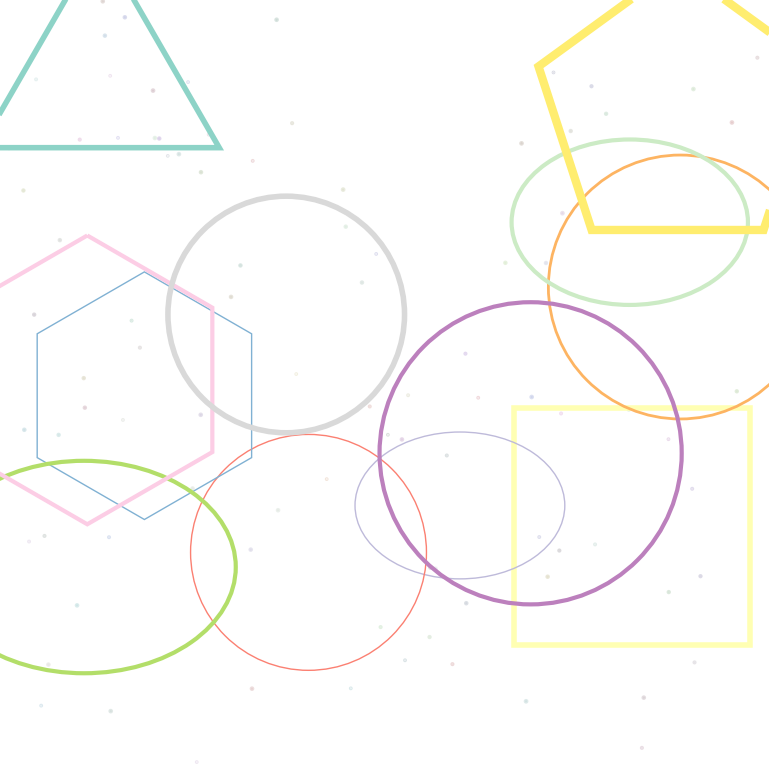[{"shape": "triangle", "thickness": 2, "radius": 0.9, "center": [0.129, 0.898]}, {"shape": "square", "thickness": 2, "radius": 0.77, "center": [0.821, 0.316]}, {"shape": "oval", "thickness": 0.5, "radius": 0.68, "center": [0.597, 0.344]}, {"shape": "circle", "thickness": 0.5, "radius": 0.77, "center": [0.401, 0.283]}, {"shape": "hexagon", "thickness": 0.5, "radius": 0.8, "center": [0.188, 0.486]}, {"shape": "circle", "thickness": 1, "radius": 0.86, "center": [0.884, 0.627]}, {"shape": "oval", "thickness": 1.5, "radius": 0.99, "center": [0.109, 0.264]}, {"shape": "hexagon", "thickness": 1.5, "radius": 0.94, "center": [0.113, 0.507]}, {"shape": "circle", "thickness": 2, "radius": 0.77, "center": [0.372, 0.592]}, {"shape": "circle", "thickness": 1.5, "radius": 0.98, "center": [0.689, 0.411]}, {"shape": "oval", "thickness": 1.5, "radius": 0.77, "center": [0.818, 0.711]}, {"shape": "pentagon", "thickness": 3, "radius": 0.95, "center": [0.88, 0.855]}]